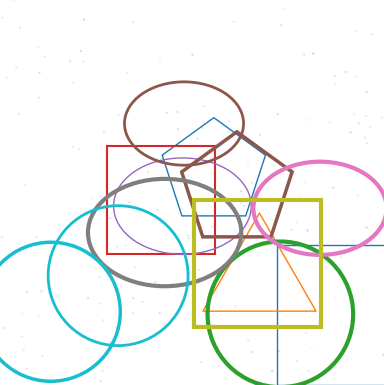[{"shape": "square", "thickness": 1, "radius": 0.91, "center": [0.9, 0.182]}, {"shape": "pentagon", "thickness": 1, "radius": 0.71, "center": [0.555, 0.553]}, {"shape": "triangle", "thickness": 1, "radius": 0.85, "center": [0.674, 0.277]}, {"shape": "circle", "thickness": 3, "radius": 0.95, "center": [0.728, 0.184]}, {"shape": "square", "thickness": 1.5, "radius": 0.7, "center": [0.418, 0.48]}, {"shape": "oval", "thickness": 1, "radius": 0.89, "center": [0.474, 0.465]}, {"shape": "pentagon", "thickness": 2.5, "radius": 0.75, "center": [0.615, 0.507]}, {"shape": "oval", "thickness": 2, "radius": 0.77, "center": [0.478, 0.679]}, {"shape": "oval", "thickness": 3, "radius": 0.86, "center": [0.831, 0.459]}, {"shape": "oval", "thickness": 3, "radius": 1.0, "center": [0.428, 0.396]}, {"shape": "square", "thickness": 3, "radius": 0.83, "center": [0.669, 0.315]}, {"shape": "circle", "thickness": 2.5, "radius": 0.9, "center": [0.132, 0.19]}, {"shape": "circle", "thickness": 2, "radius": 0.91, "center": [0.307, 0.284]}]